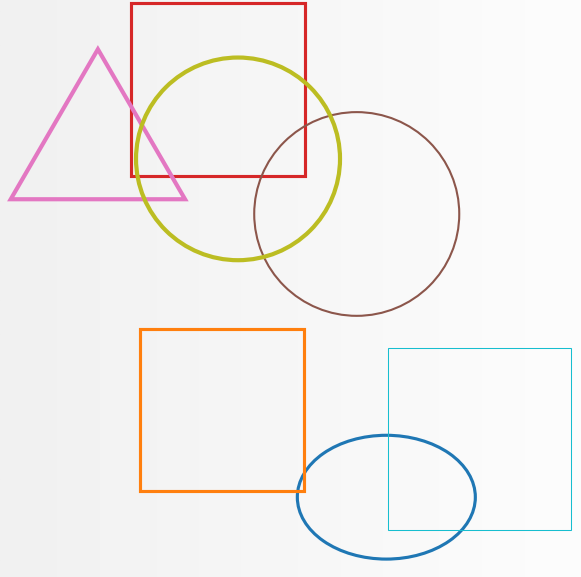[{"shape": "oval", "thickness": 1.5, "radius": 0.77, "center": [0.665, 0.138]}, {"shape": "square", "thickness": 1.5, "radius": 0.7, "center": [0.382, 0.289]}, {"shape": "square", "thickness": 1.5, "radius": 0.75, "center": [0.375, 0.845]}, {"shape": "circle", "thickness": 1, "radius": 0.88, "center": [0.614, 0.629]}, {"shape": "triangle", "thickness": 2, "radius": 0.87, "center": [0.168, 0.741]}, {"shape": "circle", "thickness": 2, "radius": 0.88, "center": [0.409, 0.724]}, {"shape": "square", "thickness": 0.5, "radius": 0.79, "center": [0.825, 0.239]}]